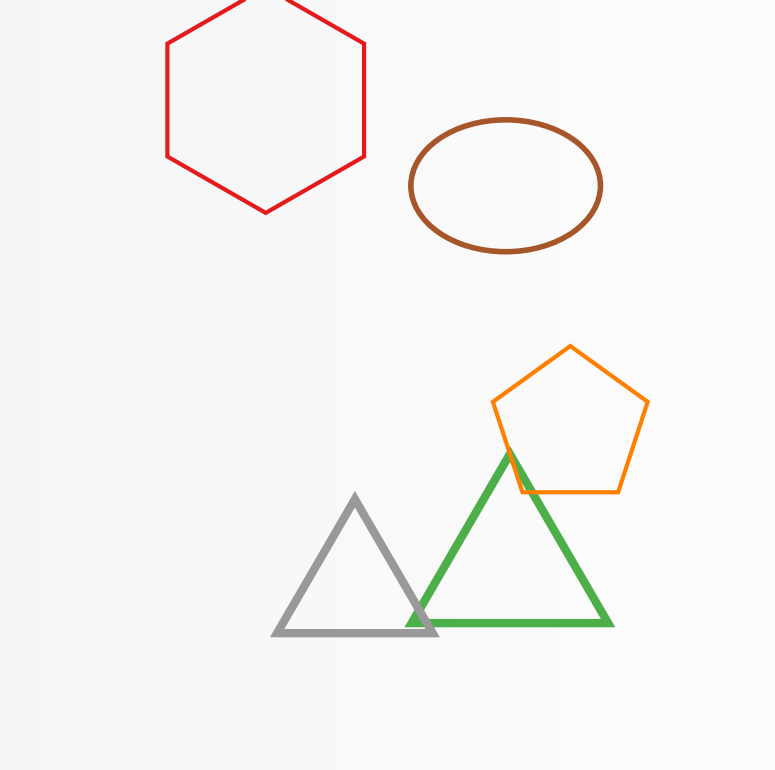[{"shape": "hexagon", "thickness": 1.5, "radius": 0.73, "center": [0.343, 0.87]}, {"shape": "triangle", "thickness": 3, "radius": 0.73, "center": [0.658, 0.264]}, {"shape": "pentagon", "thickness": 1.5, "radius": 0.52, "center": [0.736, 0.446]}, {"shape": "oval", "thickness": 2, "radius": 0.61, "center": [0.652, 0.759]}, {"shape": "triangle", "thickness": 3, "radius": 0.58, "center": [0.458, 0.236]}]